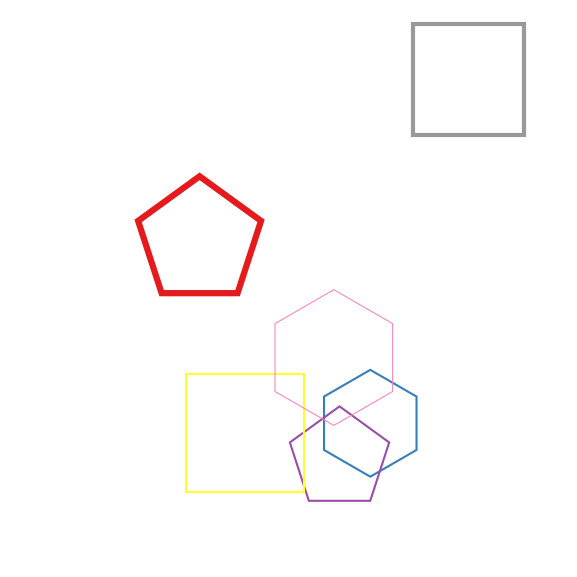[{"shape": "pentagon", "thickness": 3, "radius": 0.56, "center": [0.346, 0.582]}, {"shape": "hexagon", "thickness": 1, "radius": 0.46, "center": [0.641, 0.266]}, {"shape": "pentagon", "thickness": 1, "radius": 0.45, "center": [0.588, 0.205]}, {"shape": "square", "thickness": 1, "radius": 0.51, "center": [0.424, 0.249]}, {"shape": "hexagon", "thickness": 0.5, "radius": 0.59, "center": [0.578, 0.38]}, {"shape": "square", "thickness": 2, "radius": 0.48, "center": [0.811, 0.861]}]